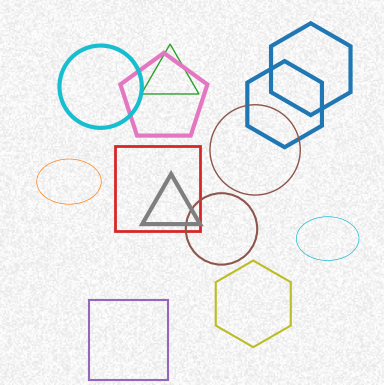[{"shape": "hexagon", "thickness": 3, "radius": 0.56, "center": [0.739, 0.729]}, {"shape": "hexagon", "thickness": 3, "radius": 0.6, "center": [0.807, 0.82]}, {"shape": "oval", "thickness": 0.5, "radius": 0.42, "center": [0.179, 0.528]}, {"shape": "triangle", "thickness": 1, "radius": 0.43, "center": [0.442, 0.799]}, {"shape": "square", "thickness": 2, "radius": 0.55, "center": [0.409, 0.511]}, {"shape": "square", "thickness": 1.5, "radius": 0.52, "center": [0.334, 0.117]}, {"shape": "circle", "thickness": 1, "radius": 0.59, "center": [0.663, 0.611]}, {"shape": "circle", "thickness": 1.5, "radius": 0.46, "center": [0.575, 0.405]}, {"shape": "pentagon", "thickness": 3, "radius": 0.59, "center": [0.426, 0.744]}, {"shape": "triangle", "thickness": 3, "radius": 0.43, "center": [0.444, 0.461]}, {"shape": "hexagon", "thickness": 1.5, "radius": 0.56, "center": [0.658, 0.211]}, {"shape": "circle", "thickness": 3, "radius": 0.53, "center": [0.261, 0.775]}, {"shape": "oval", "thickness": 0.5, "radius": 0.41, "center": [0.851, 0.38]}]